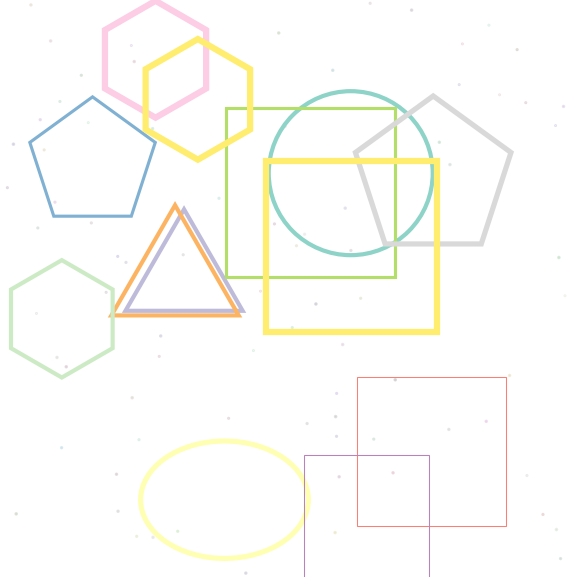[{"shape": "circle", "thickness": 2, "radius": 0.71, "center": [0.607, 0.699]}, {"shape": "oval", "thickness": 2.5, "radius": 0.73, "center": [0.389, 0.134]}, {"shape": "triangle", "thickness": 2, "radius": 0.59, "center": [0.319, 0.52]}, {"shape": "square", "thickness": 0.5, "radius": 0.65, "center": [0.747, 0.217]}, {"shape": "pentagon", "thickness": 1.5, "radius": 0.57, "center": [0.16, 0.717]}, {"shape": "triangle", "thickness": 2, "radius": 0.64, "center": [0.303, 0.517]}, {"shape": "square", "thickness": 1.5, "radius": 0.73, "center": [0.538, 0.666]}, {"shape": "hexagon", "thickness": 3, "radius": 0.51, "center": [0.269, 0.897]}, {"shape": "pentagon", "thickness": 2.5, "radius": 0.71, "center": [0.75, 0.691]}, {"shape": "square", "thickness": 0.5, "radius": 0.54, "center": [0.634, 0.103]}, {"shape": "hexagon", "thickness": 2, "radius": 0.51, "center": [0.107, 0.447]}, {"shape": "hexagon", "thickness": 3, "radius": 0.52, "center": [0.343, 0.827]}, {"shape": "square", "thickness": 3, "radius": 0.74, "center": [0.609, 0.573]}]